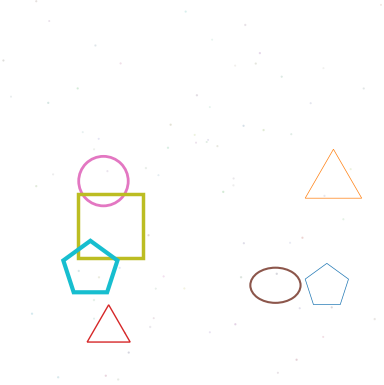[{"shape": "pentagon", "thickness": 0.5, "radius": 0.3, "center": [0.849, 0.257]}, {"shape": "triangle", "thickness": 0.5, "radius": 0.42, "center": [0.866, 0.528]}, {"shape": "triangle", "thickness": 1, "radius": 0.32, "center": [0.282, 0.144]}, {"shape": "oval", "thickness": 1.5, "radius": 0.33, "center": [0.715, 0.259]}, {"shape": "circle", "thickness": 2, "radius": 0.32, "center": [0.269, 0.53]}, {"shape": "square", "thickness": 2.5, "radius": 0.42, "center": [0.287, 0.413]}, {"shape": "pentagon", "thickness": 3, "radius": 0.37, "center": [0.235, 0.301]}]